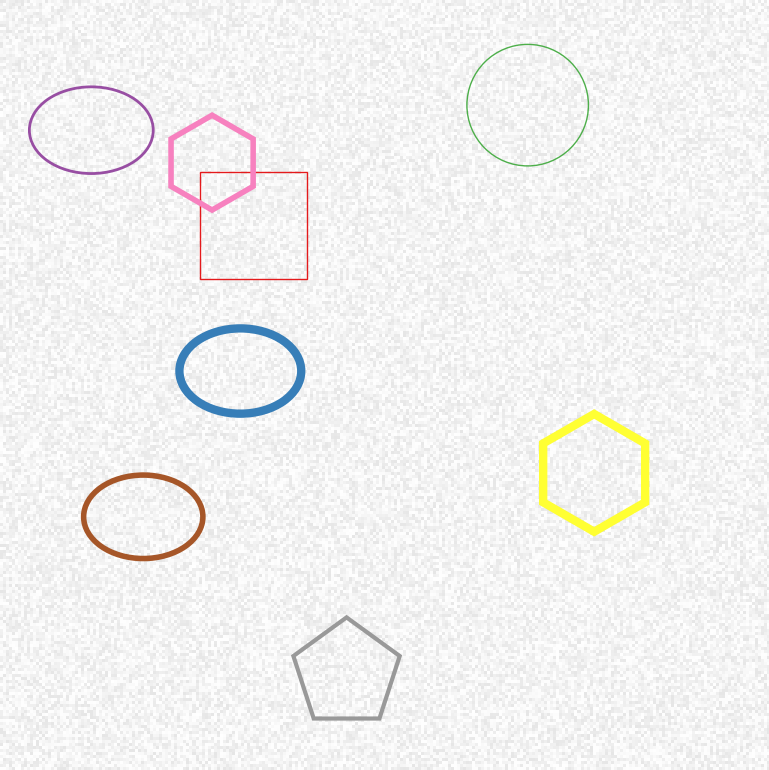[{"shape": "square", "thickness": 0.5, "radius": 0.35, "center": [0.33, 0.707]}, {"shape": "oval", "thickness": 3, "radius": 0.4, "center": [0.312, 0.518]}, {"shape": "circle", "thickness": 0.5, "radius": 0.39, "center": [0.685, 0.863]}, {"shape": "oval", "thickness": 1, "radius": 0.4, "center": [0.119, 0.831]}, {"shape": "hexagon", "thickness": 3, "radius": 0.38, "center": [0.772, 0.386]}, {"shape": "oval", "thickness": 2, "radius": 0.39, "center": [0.186, 0.329]}, {"shape": "hexagon", "thickness": 2, "radius": 0.31, "center": [0.275, 0.789]}, {"shape": "pentagon", "thickness": 1.5, "radius": 0.36, "center": [0.45, 0.126]}]